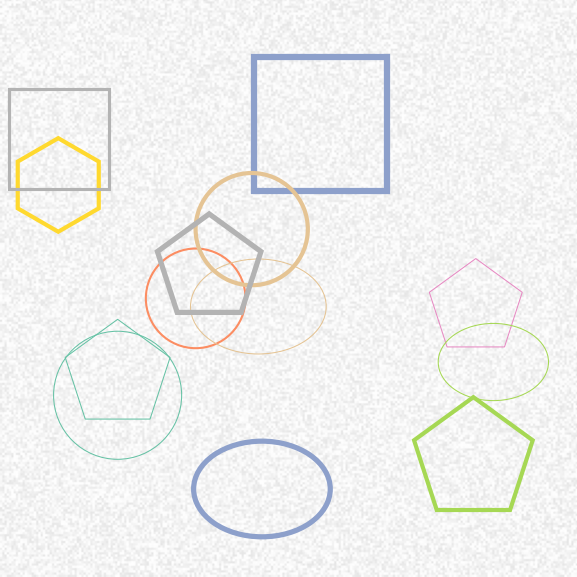[{"shape": "pentagon", "thickness": 0.5, "radius": 0.48, "center": [0.204, 0.351]}, {"shape": "circle", "thickness": 0.5, "radius": 0.55, "center": [0.204, 0.315]}, {"shape": "circle", "thickness": 1, "radius": 0.43, "center": [0.339, 0.482]}, {"shape": "square", "thickness": 3, "radius": 0.58, "center": [0.555, 0.785]}, {"shape": "oval", "thickness": 2.5, "radius": 0.59, "center": [0.454, 0.152]}, {"shape": "pentagon", "thickness": 0.5, "radius": 0.42, "center": [0.824, 0.467]}, {"shape": "pentagon", "thickness": 2, "radius": 0.54, "center": [0.82, 0.203]}, {"shape": "oval", "thickness": 0.5, "radius": 0.48, "center": [0.854, 0.372]}, {"shape": "hexagon", "thickness": 2, "radius": 0.41, "center": [0.101, 0.679]}, {"shape": "circle", "thickness": 2, "radius": 0.49, "center": [0.436, 0.602]}, {"shape": "oval", "thickness": 0.5, "radius": 0.59, "center": [0.447, 0.468]}, {"shape": "pentagon", "thickness": 2.5, "radius": 0.47, "center": [0.362, 0.534]}, {"shape": "square", "thickness": 1.5, "radius": 0.43, "center": [0.102, 0.758]}]